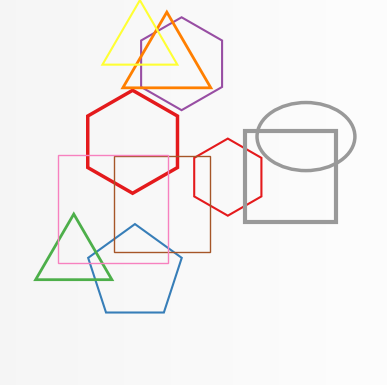[{"shape": "hexagon", "thickness": 2.5, "radius": 0.67, "center": [0.342, 0.632]}, {"shape": "hexagon", "thickness": 1.5, "radius": 0.5, "center": [0.588, 0.54]}, {"shape": "pentagon", "thickness": 1.5, "radius": 0.63, "center": [0.348, 0.291]}, {"shape": "triangle", "thickness": 2, "radius": 0.57, "center": [0.19, 0.33]}, {"shape": "hexagon", "thickness": 1.5, "radius": 0.6, "center": [0.469, 0.834]}, {"shape": "triangle", "thickness": 2, "radius": 0.66, "center": [0.431, 0.837]}, {"shape": "triangle", "thickness": 1.5, "radius": 0.56, "center": [0.361, 0.888]}, {"shape": "square", "thickness": 1, "radius": 0.62, "center": [0.419, 0.47]}, {"shape": "square", "thickness": 1, "radius": 0.71, "center": [0.292, 0.457]}, {"shape": "square", "thickness": 3, "radius": 0.59, "center": [0.75, 0.541]}, {"shape": "oval", "thickness": 2.5, "radius": 0.63, "center": [0.79, 0.645]}]